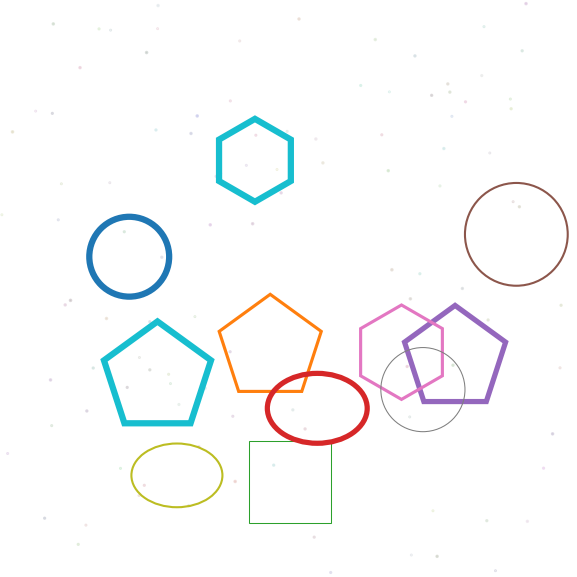[{"shape": "circle", "thickness": 3, "radius": 0.35, "center": [0.224, 0.555]}, {"shape": "pentagon", "thickness": 1.5, "radius": 0.46, "center": [0.468, 0.397]}, {"shape": "square", "thickness": 0.5, "radius": 0.36, "center": [0.503, 0.165]}, {"shape": "oval", "thickness": 2.5, "radius": 0.43, "center": [0.549, 0.292]}, {"shape": "pentagon", "thickness": 2.5, "radius": 0.46, "center": [0.788, 0.378]}, {"shape": "circle", "thickness": 1, "radius": 0.44, "center": [0.894, 0.593]}, {"shape": "hexagon", "thickness": 1.5, "radius": 0.41, "center": [0.695, 0.389]}, {"shape": "circle", "thickness": 0.5, "radius": 0.36, "center": [0.732, 0.324]}, {"shape": "oval", "thickness": 1, "radius": 0.39, "center": [0.306, 0.176]}, {"shape": "hexagon", "thickness": 3, "radius": 0.36, "center": [0.441, 0.722]}, {"shape": "pentagon", "thickness": 3, "radius": 0.49, "center": [0.273, 0.345]}]